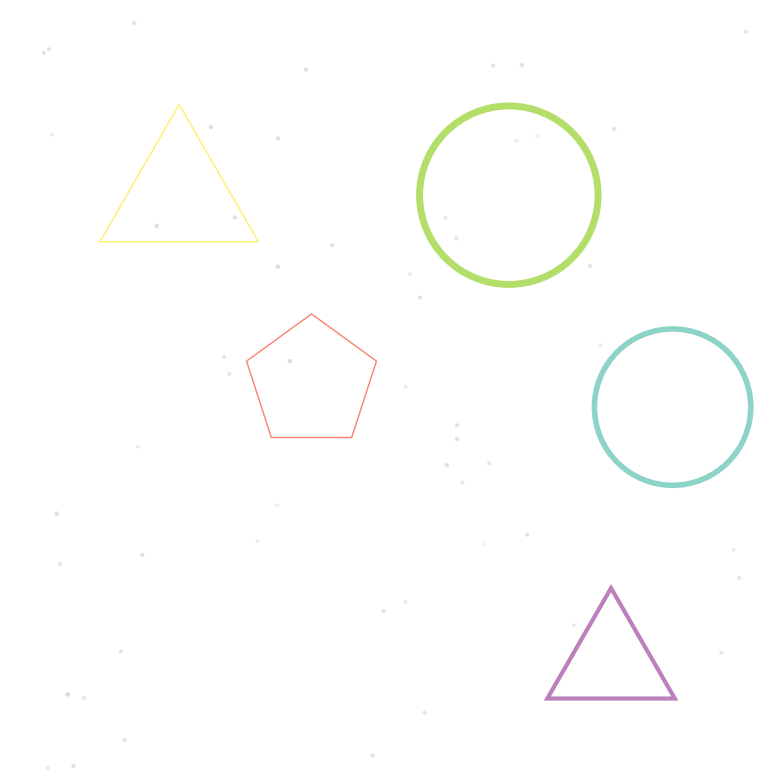[{"shape": "circle", "thickness": 2, "radius": 0.51, "center": [0.874, 0.471]}, {"shape": "pentagon", "thickness": 0.5, "radius": 0.44, "center": [0.405, 0.504]}, {"shape": "circle", "thickness": 2.5, "radius": 0.58, "center": [0.661, 0.746]}, {"shape": "triangle", "thickness": 1.5, "radius": 0.48, "center": [0.794, 0.141]}, {"shape": "triangle", "thickness": 0.5, "radius": 0.59, "center": [0.233, 0.746]}]